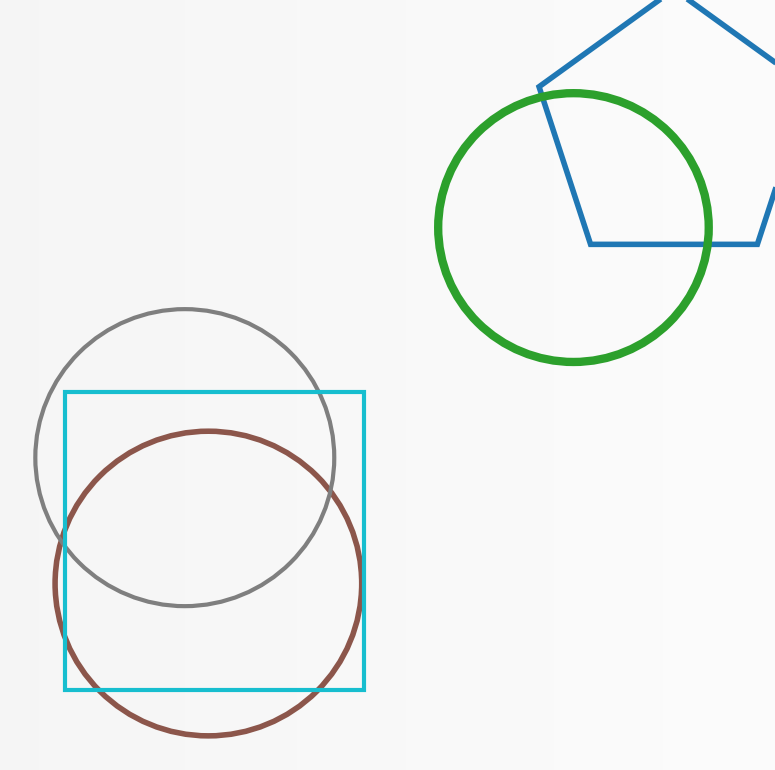[{"shape": "pentagon", "thickness": 2, "radius": 0.92, "center": [0.87, 0.831]}, {"shape": "circle", "thickness": 3, "radius": 0.87, "center": [0.74, 0.704]}, {"shape": "circle", "thickness": 2, "radius": 0.99, "center": [0.269, 0.242]}, {"shape": "circle", "thickness": 1.5, "radius": 0.96, "center": [0.238, 0.406]}, {"shape": "square", "thickness": 1.5, "radius": 0.97, "center": [0.276, 0.297]}]